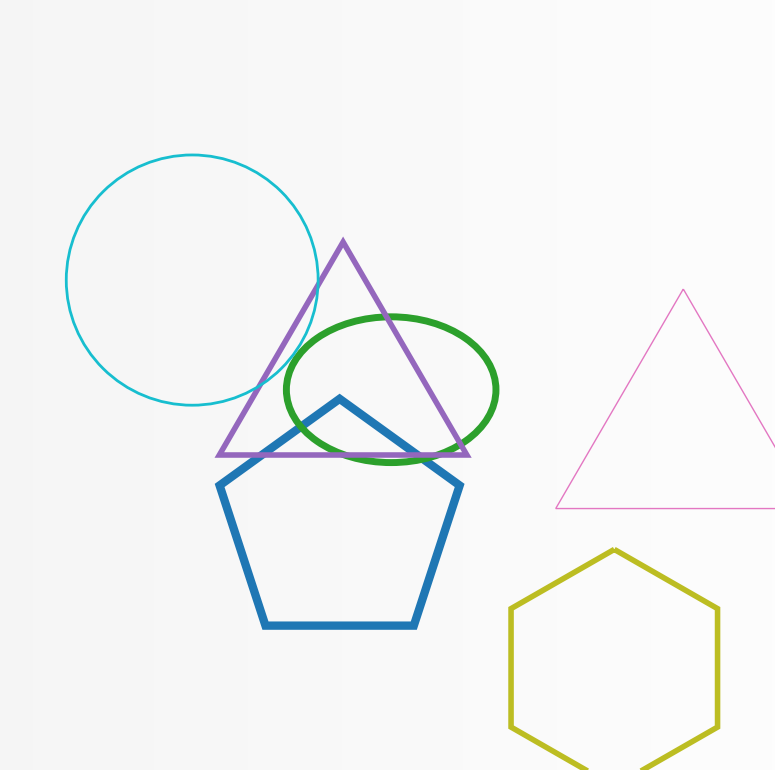[{"shape": "pentagon", "thickness": 3, "radius": 0.81, "center": [0.438, 0.319]}, {"shape": "oval", "thickness": 2.5, "radius": 0.68, "center": [0.505, 0.494]}, {"shape": "triangle", "thickness": 2, "radius": 0.92, "center": [0.443, 0.501]}, {"shape": "triangle", "thickness": 0.5, "radius": 0.95, "center": [0.882, 0.435]}, {"shape": "hexagon", "thickness": 2, "radius": 0.77, "center": [0.793, 0.133]}, {"shape": "circle", "thickness": 1, "radius": 0.81, "center": [0.248, 0.636]}]